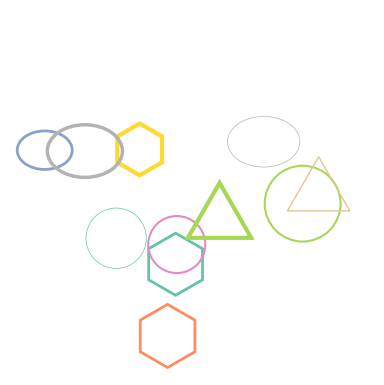[{"shape": "hexagon", "thickness": 2, "radius": 0.4, "center": [0.456, 0.314]}, {"shape": "circle", "thickness": 0.5, "radius": 0.39, "center": [0.302, 0.381]}, {"shape": "hexagon", "thickness": 2, "radius": 0.41, "center": [0.435, 0.127]}, {"shape": "oval", "thickness": 2, "radius": 0.36, "center": [0.116, 0.61]}, {"shape": "circle", "thickness": 1.5, "radius": 0.37, "center": [0.459, 0.365]}, {"shape": "triangle", "thickness": 3, "radius": 0.48, "center": [0.57, 0.43]}, {"shape": "circle", "thickness": 1.5, "radius": 0.49, "center": [0.786, 0.471]}, {"shape": "hexagon", "thickness": 3, "radius": 0.34, "center": [0.363, 0.612]}, {"shape": "triangle", "thickness": 1, "radius": 0.47, "center": [0.828, 0.499]}, {"shape": "oval", "thickness": 0.5, "radius": 0.47, "center": [0.685, 0.632]}, {"shape": "oval", "thickness": 2.5, "radius": 0.49, "center": [0.22, 0.608]}]